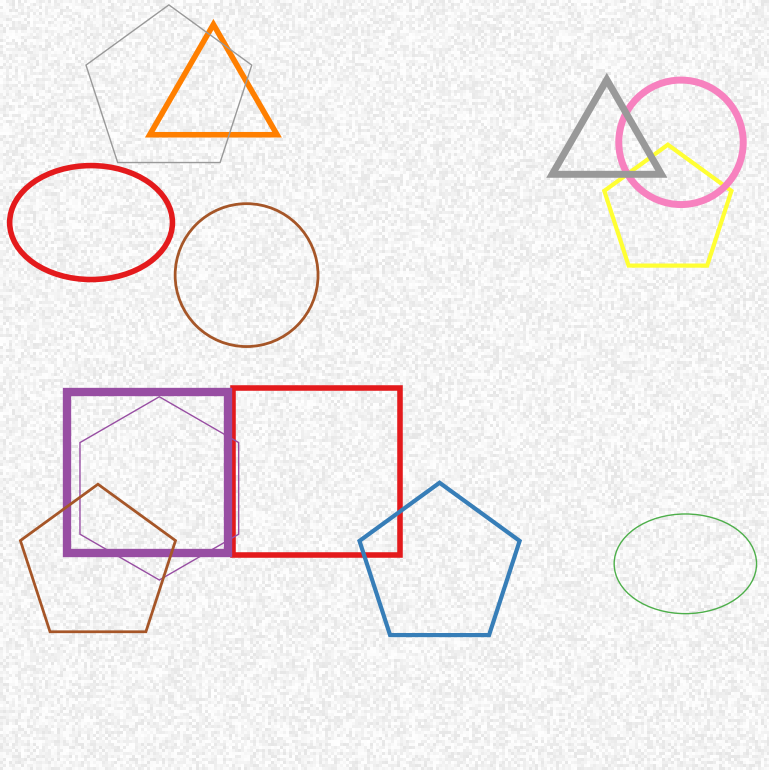[{"shape": "square", "thickness": 2, "radius": 0.54, "center": [0.411, 0.388]}, {"shape": "oval", "thickness": 2, "radius": 0.53, "center": [0.118, 0.711]}, {"shape": "pentagon", "thickness": 1.5, "radius": 0.55, "center": [0.571, 0.264]}, {"shape": "oval", "thickness": 0.5, "radius": 0.46, "center": [0.89, 0.268]}, {"shape": "hexagon", "thickness": 0.5, "radius": 0.59, "center": [0.207, 0.366]}, {"shape": "square", "thickness": 3, "radius": 0.52, "center": [0.191, 0.387]}, {"shape": "triangle", "thickness": 2, "radius": 0.48, "center": [0.277, 0.873]}, {"shape": "pentagon", "thickness": 1.5, "radius": 0.43, "center": [0.867, 0.725]}, {"shape": "circle", "thickness": 1, "radius": 0.46, "center": [0.32, 0.643]}, {"shape": "pentagon", "thickness": 1, "radius": 0.53, "center": [0.127, 0.265]}, {"shape": "circle", "thickness": 2.5, "radius": 0.4, "center": [0.884, 0.815]}, {"shape": "pentagon", "thickness": 0.5, "radius": 0.57, "center": [0.219, 0.88]}, {"shape": "triangle", "thickness": 2.5, "radius": 0.41, "center": [0.788, 0.815]}]